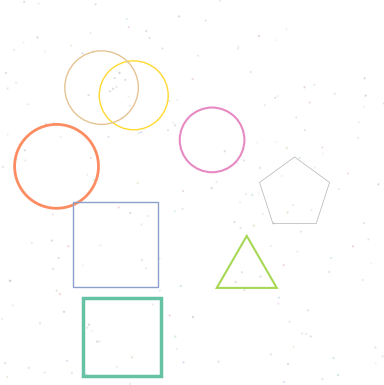[{"shape": "square", "thickness": 2.5, "radius": 0.5, "center": [0.317, 0.125]}, {"shape": "circle", "thickness": 2, "radius": 0.54, "center": [0.147, 0.568]}, {"shape": "square", "thickness": 1, "radius": 0.55, "center": [0.3, 0.365]}, {"shape": "circle", "thickness": 1.5, "radius": 0.42, "center": [0.551, 0.637]}, {"shape": "triangle", "thickness": 1.5, "radius": 0.45, "center": [0.641, 0.297]}, {"shape": "circle", "thickness": 1, "radius": 0.45, "center": [0.347, 0.752]}, {"shape": "circle", "thickness": 1, "radius": 0.48, "center": [0.264, 0.772]}, {"shape": "pentagon", "thickness": 0.5, "radius": 0.48, "center": [0.765, 0.497]}]